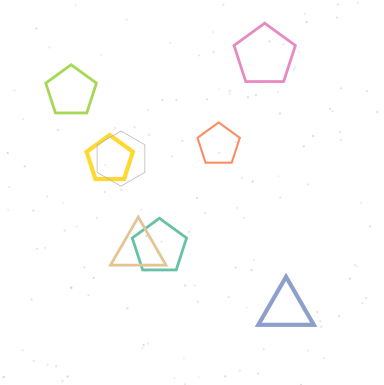[{"shape": "pentagon", "thickness": 2, "radius": 0.37, "center": [0.414, 0.359]}, {"shape": "pentagon", "thickness": 1.5, "radius": 0.29, "center": [0.568, 0.624]}, {"shape": "triangle", "thickness": 3, "radius": 0.42, "center": [0.743, 0.198]}, {"shape": "pentagon", "thickness": 2, "radius": 0.42, "center": [0.688, 0.856]}, {"shape": "pentagon", "thickness": 2, "radius": 0.35, "center": [0.185, 0.763]}, {"shape": "pentagon", "thickness": 3, "radius": 0.32, "center": [0.285, 0.586]}, {"shape": "triangle", "thickness": 2, "radius": 0.42, "center": [0.359, 0.353]}, {"shape": "hexagon", "thickness": 0.5, "radius": 0.36, "center": [0.314, 0.588]}]